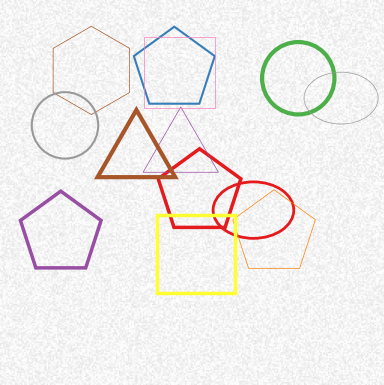[{"shape": "pentagon", "thickness": 2.5, "radius": 0.56, "center": [0.518, 0.501]}, {"shape": "oval", "thickness": 2, "radius": 0.52, "center": [0.658, 0.454]}, {"shape": "pentagon", "thickness": 1.5, "radius": 0.55, "center": [0.453, 0.82]}, {"shape": "circle", "thickness": 3, "radius": 0.47, "center": [0.775, 0.797]}, {"shape": "triangle", "thickness": 0.5, "radius": 0.57, "center": [0.469, 0.609]}, {"shape": "pentagon", "thickness": 2.5, "radius": 0.55, "center": [0.158, 0.393]}, {"shape": "pentagon", "thickness": 0.5, "radius": 0.56, "center": [0.712, 0.394]}, {"shape": "square", "thickness": 2.5, "radius": 0.5, "center": [0.509, 0.34]}, {"shape": "triangle", "thickness": 3, "radius": 0.58, "center": [0.354, 0.598]}, {"shape": "hexagon", "thickness": 0.5, "radius": 0.57, "center": [0.237, 0.817]}, {"shape": "square", "thickness": 0.5, "radius": 0.46, "center": [0.466, 0.812]}, {"shape": "circle", "thickness": 1.5, "radius": 0.43, "center": [0.169, 0.674]}, {"shape": "oval", "thickness": 0.5, "radius": 0.48, "center": [0.886, 0.745]}]